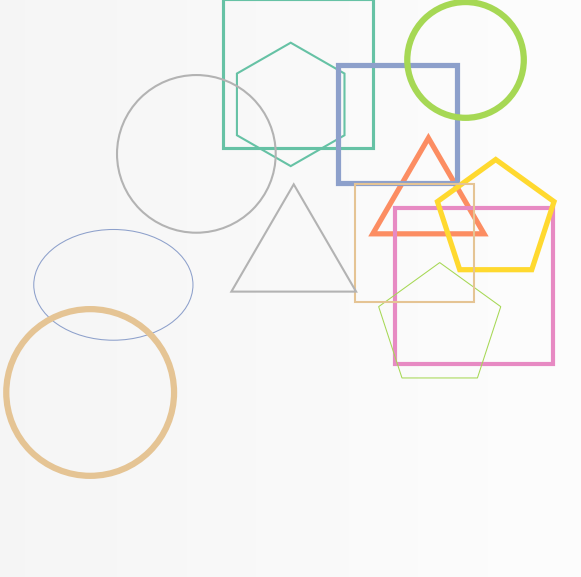[{"shape": "hexagon", "thickness": 1, "radius": 0.53, "center": [0.5, 0.818]}, {"shape": "square", "thickness": 1.5, "radius": 0.65, "center": [0.512, 0.872]}, {"shape": "triangle", "thickness": 2.5, "radius": 0.55, "center": [0.737, 0.65]}, {"shape": "square", "thickness": 2.5, "radius": 0.51, "center": [0.684, 0.784]}, {"shape": "oval", "thickness": 0.5, "radius": 0.68, "center": [0.195, 0.506]}, {"shape": "square", "thickness": 2, "radius": 0.68, "center": [0.816, 0.504]}, {"shape": "pentagon", "thickness": 0.5, "radius": 0.55, "center": [0.756, 0.434]}, {"shape": "circle", "thickness": 3, "radius": 0.5, "center": [0.801, 0.895]}, {"shape": "pentagon", "thickness": 2.5, "radius": 0.53, "center": [0.853, 0.617]}, {"shape": "square", "thickness": 1, "radius": 0.51, "center": [0.714, 0.578]}, {"shape": "circle", "thickness": 3, "radius": 0.72, "center": [0.155, 0.32]}, {"shape": "triangle", "thickness": 1, "radius": 0.62, "center": [0.505, 0.556]}, {"shape": "circle", "thickness": 1, "radius": 0.68, "center": [0.338, 0.733]}]